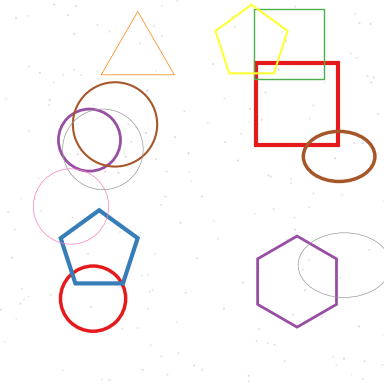[{"shape": "circle", "thickness": 2.5, "radius": 0.42, "center": [0.242, 0.224]}, {"shape": "square", "thickness": 3, "radius": 0.53, "center": [0.772, 0.73]}, {"shape": "pentagon", "thickness": 3, "radius": 0.53, "center": [0.258, 0.349]}, {"shape": "square", "thickness": 1, "radius": 0.46, "center": [0.75, 0.885]}, {"shape": "circle", "thickness": 2, "radius": 0.4, "center": [0.232, 0.636]}, {"shape": "hexagon", "thickness": 2, "radius": 0.59, "center": [0.772, 0.269]}, {"shape": "triangle", "thickness": 0.5, "radius": 0.55, "center": [0.358, 0.86]}, {"shape": "pentagon", "thickness": 1.5, "radius": 0.49, "center": [0.653, 0.889]}, {"shape": "circle", "thickness": 1.5, "radius": 0.55, "center": [0.299, 0.677]}, {"shape": "oval", "thickness": 2.5, "radius": 0.46, "center": [0.881, 0.594]}, {"shape": "circle", "thickness": 0.5, "radius": 0.49, "center": [0.184, 0.464]}, {"shape": "oval", "thickness": 0.5, "radius": 0.6, "center": [0.895, 0.311]}, {"shape": "circle", "thickness": 0.5, "radius": 0.52, "center": [0.267, 0.612]}]